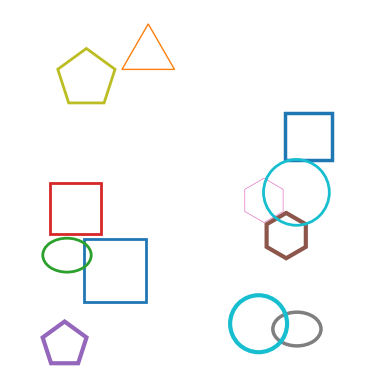[{"shape": "square", "thickness": 2.5, "radius": 0.3, "center": [0.801, 0.645]}, {"shape": "square", "thickness": 2, "radius": 0.41, "center": [0.299, 0.298]}, {"shape": "triangle", "thickness": 1, "radius": 0.39, "center": [0.385, 0.859]}, {"shape": "oval", "thickness": 2, "radius": 0.31, "center": [0.174, 0.337]}, {"shape": "square", "thickness": 2, "radius": 0.33, "center": [0.197, 0.458]}, {"shape": "pentagon", "thickness": 3, "radius": 0.3, "center": [0.168, 0.105]}, {"shape": "hexagon", "thickness": 3, "radius": 0.29, "center": [0.743, 0.388]}, {"shape": "hexagon", "thickness": 0.5, "radius": 0.29, "center": [0.686, 0.479]}, {"shape": "oval", "thickness": 2.5, "radius": 0.31, "center": [0.771, 0.145]}, {"shape": "pentagon", "thickness": 2, "radius": 0.39, "center": [0.224, 0.796]}, {"shape": "circle", "thickness": 2, "radius": 0.43, "center": [0.77, 0.5]}, {"shape": "circle", "thickness": 3, "radius": 0.37, "center": [0.672, 0.159]}]